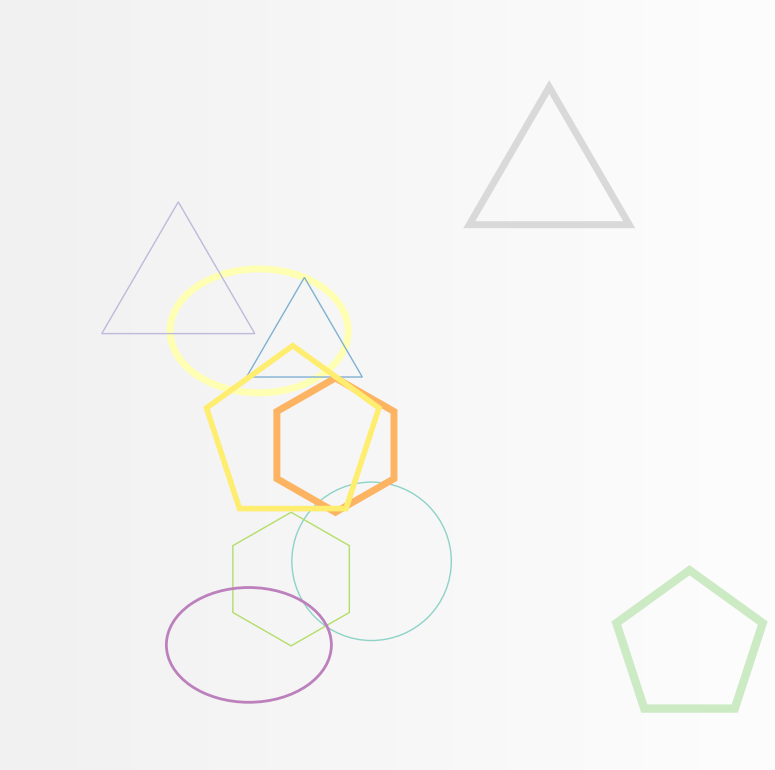[{"shape": "circle", "thickness": 0.5, "radius": 0.51, "center": [0.479, 0.271]}, {"shape": "oval", "thickness": 2.5, "radius": 0.57, "center": [0.334, 0.57]}, {"shape": "triangle", "thickness": 0.5, "radius": 0.57, "center": [0.23, 0.624]}, {"shape": "triangle", "thickness": 0.5, "radius": 0.43, "center": [0.393, 0.553]}, {"shape": "hexagon", "thickness": 2.5, "radius": 0.44, "center": [0.433, 0.422]}, {"shape": "hexagon", "thickness": 0.5, "radius": 0.43, "center": [0.376, 0.248]}, {"shape": "triangle", "thickness": 2.5, "radius": 0.6, "center": [0.709, 0.768]}, {"shape": "oval", "thickness": 1, "radius": 0.53, "center": [0.321, 0.162]}, {"shape": "pentagon", "thickness": 3, "radius": 0.5, "center": [0.89, 0.16]}, {"shape": "pentagon", "thickness": 2, "radius": 0.58, "center": [0.378, 0.434]}]